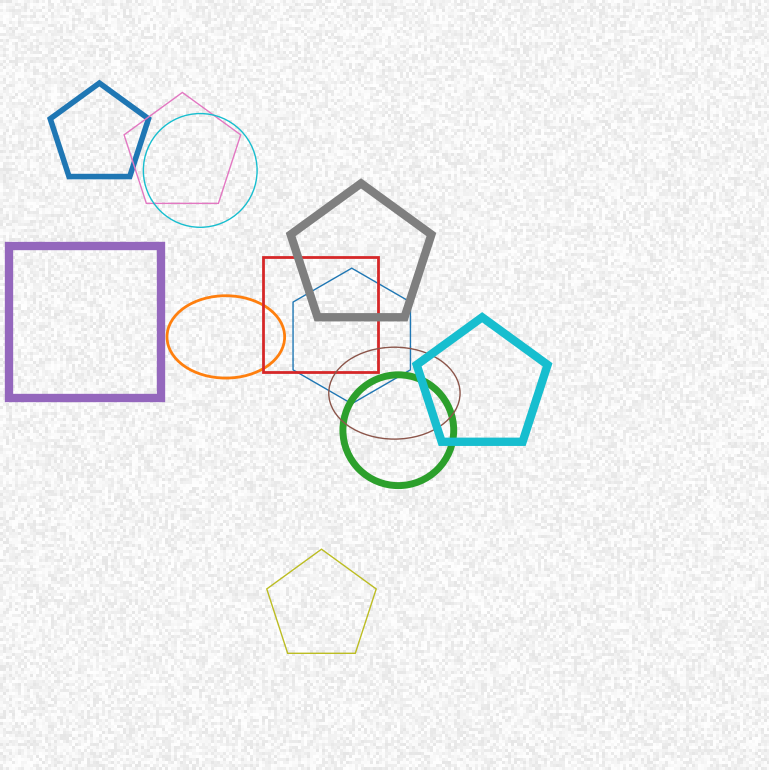[{"shape": "pentagon", "thickness": 2, "radius": 0.34, "center": [0.129, 0.825]}, {"shape": "hexagon", "thickness": 0.5, "radius": 0.44, "center": [0.457, 0.564]}, {"shape": "oval", "thickness": 1, "radius": 0.38, "center": [0.293, 0.562]}, {"shape": "circle", "thickness": 2.5, "radius": 0.36, "center": [0.517, 0.441]}, {"shape": "square", "thickness": 1, "radius": 0.37, "center": [0.416, 0.591]}, {"shape": "square", "thickness": 3, "radius": 0.49, "center": [0.11, 0.582]}, {"shape": "oval", "thickness": 0.5, "radius": 0.43, "center": [0.512, 0.489]}, {"shape": "pentagon", "thickness": 0.5, "radius": 0.4, "center": [0.237, 0.8]}, {"shape": "pentagon", "thickness": 3, "radius": 0.48, "center": [0.469, 0.666]}, {"shape": "pentagon", "thickness": 0.5, "radius": 0.37, "center": [0.418, 0.212]}, {"shape": "pentagon", "thickness": 3, "radius": 0.45, "center": [0.626, 0.499]}, {"shape": "circle", "thickness": 0.5, "radius": 0.37, "center": [0.26, 0.779]}]